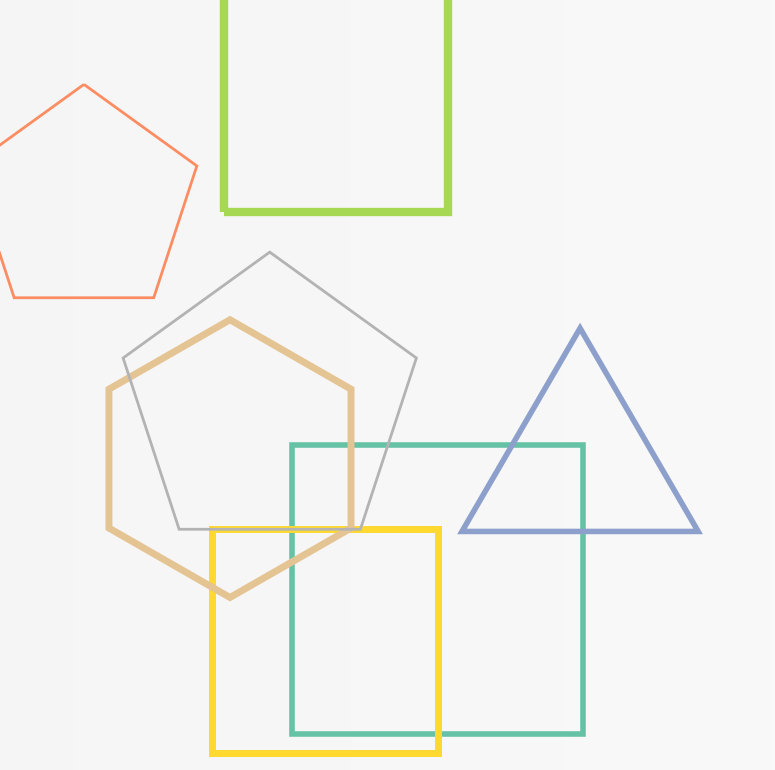[{"shape": "square", "thickness": 2, "radius": 0.94, "center": [0.565, 0.234]}, {"shape": "pentagon", "thickness": 1, "radius": 0.77, "center": [0.108, 0.737]}, {"shape": "triangle", "thickness": 2, "radius": 0.88, "center": [0.748, 0.398]}, {"shape": "square", "thickness": 3, "radius": 0.72, "center": [0.433, 0.869]}, {"shape": "square", "thickness": 2.5, "radius": 0.73, "center": [0.42, 0.167]}, {"shape": "hexagon", "thickness": 2.5, "radius": 0.9, "center": [0.297, 0.404]}, {"shape": "pentagon", "thickness": 1, "radius": 0.99, "center": [0.348, 0.474]}]